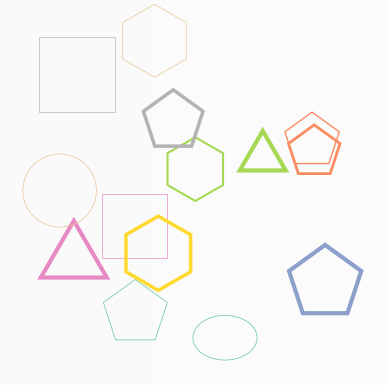[{"shape": "oval", "thickness": 0.5, "radius": 0.41, "center": [0.581, 0.123]}, {"shape": "pentagon", "thickness": 0.5, "radius": 0.43, "center": [0.349, 0.187]}, {"shape": "pentagon", "thickness": 1, "radius": 0.37, "center": [0.805, 0.635]}, {"shape": "pentagon", "thickness": 2, "radius": 0.35, "center": [0.811, 0.606]}, {"shape": "pentagon", "thickness": 3, "radius": 0.49, "center": [0.839, 0.266]}, {"shape": "square", "thickness": 0.5, "radius": 0.42, "center": [0.346, 0.412]}, {"shape": "triangle", "thickness": 3, "radius": 0.49, "center": [0.19, 0.328]}, {"shape": "triangle", "thickness": 3, "radius": 0.34, "center": [0.678, 0.592]}, {"shape": "hexagon", "thickness": 1.5, "radius": 0.41, "center": [0.504, 0.561]}, {"shape": "hexagon", "thickness": 2.5, "radius": 0.48, "center": [0.408, 0.342]}, {"shape": "circle", "thickness": 0.5, "radius": 0.47, "center": [0.154, 0.505]}, {"shape": "hexagon", "thickness": 0.5, "radius": 0.47, "center": [0.399, 0.894]}, {"shape": "square", "thickness": 0.5, "radius": 0.49, "center": [0.2, 0.806]}, {"shape": "pentagon", "thickness": 2.5, "radius": 0.4, "center": [0.447, 0.686]}]